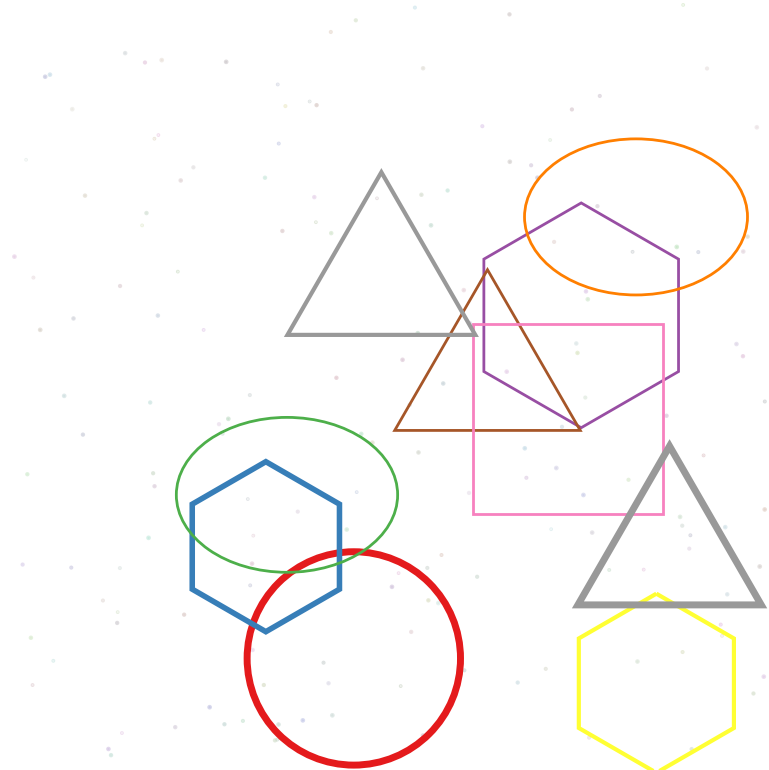[{"shape": "circle", "thickness": 2.5, "radius": 0.69, "center": [0.459, 0.145]}, {"shape": "hexagon", "thickness": 2, "radius": 0.55, "center": [0.345, 0.29]}, {"shape": "oval", "thickness": 1, "radius": 0.72, "center": [0.373, 0.357]}, {"shape": "hexagon", "thickness": 1, "radius": 0.73, "center": [0.755, 0.59]}, {"shape": "oval", "thickness": 1, "radius": 0.72, "center": [0.826, 0.718]}, {"shape": "hexagon", "thickness": 1.5, "radius": 0.58, "center": [0.852, 0.113]}, {"shape": "triangle", "thickness": 1, "radius": 0.7, "center": [0.633, 0.511]}, {"shape": "square", "thickness": 1, "radius": 0.62, "center": [0.737, 0.455]}, {"shape": "triangle", "thickness": 2.5, "radius": 0.69, "center": [0.87, 0.283]}, {"shape": "triangle", "thickness": 1.5, "radius": 0.7, "center": [0.495, 0.636]}]